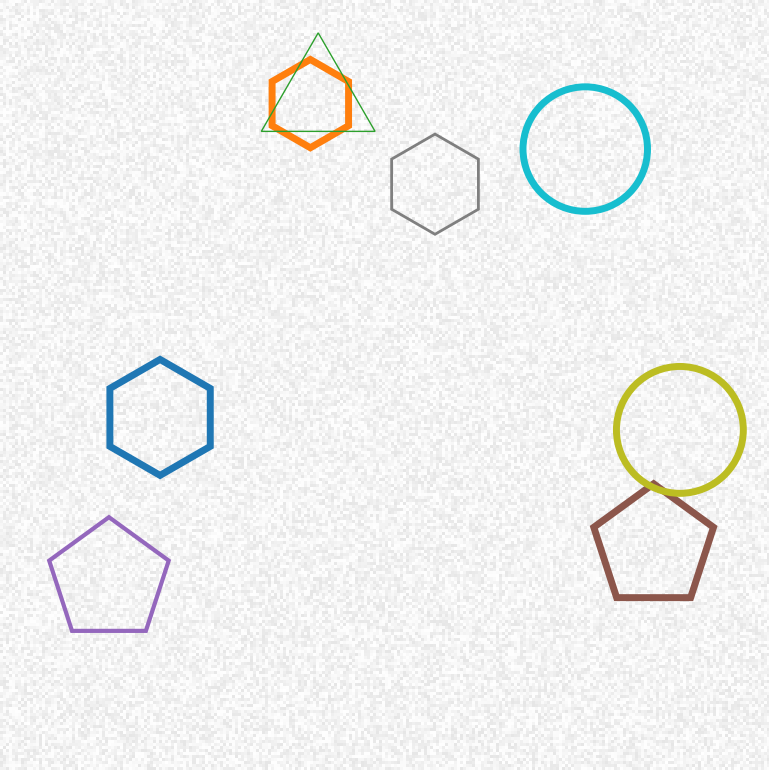[{"shape": "hexagon", "thickness": 2.5, "radius": 0.38, "center": [0.208, 0.458]}, {"shape": "hexagon", "thickness": 2.5, "radius": 0.29, "center": [0.403, 0.865]}, {"shape": "triangle", "thickness": 0.5, "radius": 0.43, "center": [0.413, 0.872]}, {"shape": "pentagon", "thickness": 1.5, "radius": 0.41, "center": [0.141, 0.247]}, {"shape": "pentagon", "thickness": 2.5, "radius": 0.41, "center": [0.849, 0.29]}, {"shape": "hexagon", "thickness": 1, "radius": 0.33, "center": [0.565, 0.761]}, {"shape": "circle", "thickness": 2.5, "radius": 0.41, "center": [0.883, 0.442]}, {"shape": "circle", "thickness": 2.5, "radius": 0.4, "center": [0.76, 0.806]}]